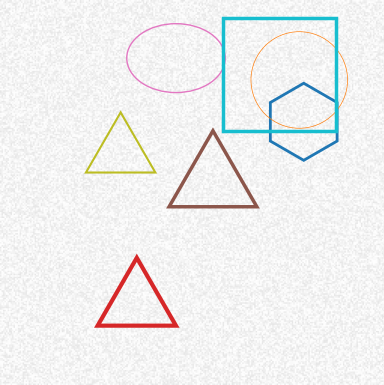[{"shape": "hexagon", "thickness": 2, "radius": 0.5, "center": [0.789, 0.684]}, {"shape": "circle", "thickness": 0.5, "radius": 0.63, "center": [0.777, 0.792]}, {"shape": "triangle", "thickness": 3, "radius": 0.59, "center": [0.355, 0.213]}, {"shape": "triangle", "thickness": 2.5, "radius": 0.66, "center": [0.553, 0.529]}, {"shape": "oval", "thickness": 1, "radius": 0.64, "center": [0.457, 0.849]}, {"shape": "triangle", "thickness": 1.5, "radius": 0.52, "center": [0.313, 0.604]}, {"shape": "square", "thickness": 2.5, "radius": 0.74, "center": [0.726, 0.806]}]